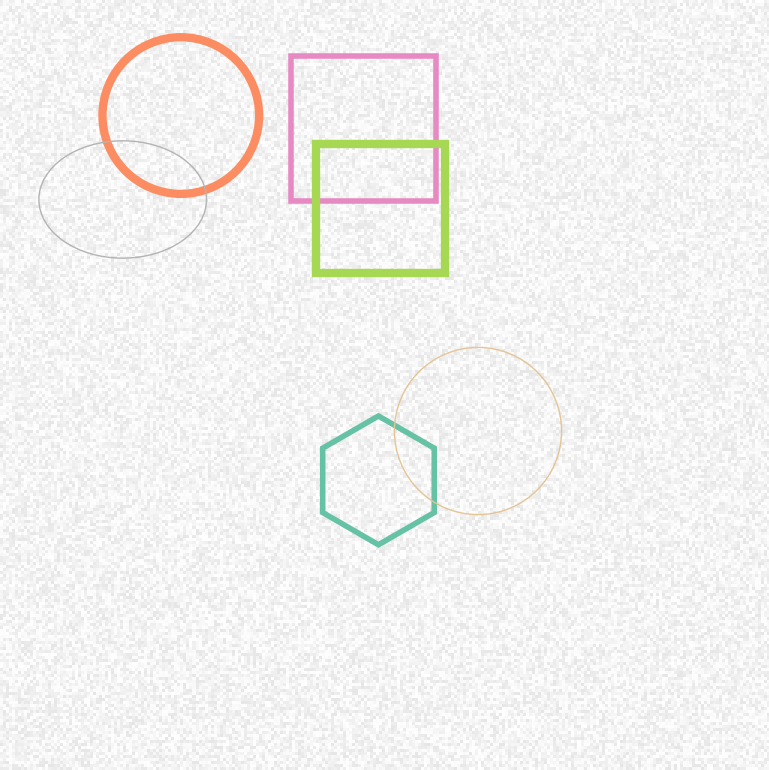[{"shape": "hexagon", "thickness": 2, "radius": 0.42, "center": [0.492, 0.376]}, {"shape": "circle", "thickness": 3, "radius": 0.51, "center": [0.235, 0.85]}, {"shape": "square", "thickness": 2, "radius": 0.47, "center": [0.472, 0.833]}, {"shape": "square", "thickness": 3, "radius": 0.42, "center": [0.495, 0.73]}, {"shape": "circle", "thickness": 0.5, "radius": 0.54, "center": [0.621, 0.44]}, {"shape": "oval", "thickness": 0.5, "radius": 0.54, "center": [0.159, 0.741]}]